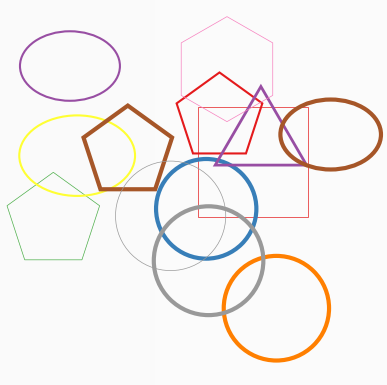[{"shape": "square", "thickness": 0.5, "radius": 0.72, "center": [0.653, 0.58]}, {"shape": "pentagon", "thickness": 1.5, "radius": 0.58, "center": [0.566, 0.695]}, {"shape": "circle", "thickness": 3, "radius": 0.65, "center": [0.532, 0.458]}, {"shape": "pentagon", "thickness": 0.5, "radius": 0.63, "center": [0.138, 0.427]}, {"shape": "triangle", "thickness": 2, "radius": 0.68, "center": [0.673, 0.639]}, {"shape": "oval", "thickness": 1.5, "radius": 0.64, "center": [0.181, 0.829]}, {"shape": "circle", "thickness": 3, "radius": 0.68, "center": [0.713, 0.199]}, {"shape": "oval", "thickness": 1.5, "radius": 0.75, "center": [0.199, 0.596]}, {"shape": "oval", "thickness": 3, "radius": 0.65, "center": [0.853, 0.651]}, {"shape": "pentagon", "thickness": 3, "radius": 0.6, "center": [0.33, 0.606]}, {"shape": "hexagon", "thickness": 0.5, "radius": 0.68, "center": [0.586, 0.82]}, {"shape": "circle", "thickness": 3, "radius": 0.71, "center": [0.538, 0.323]}, {"shape": "circle", "thickness": 0.5, "radius": 0.71, "center": [0.44, 0.439]}]